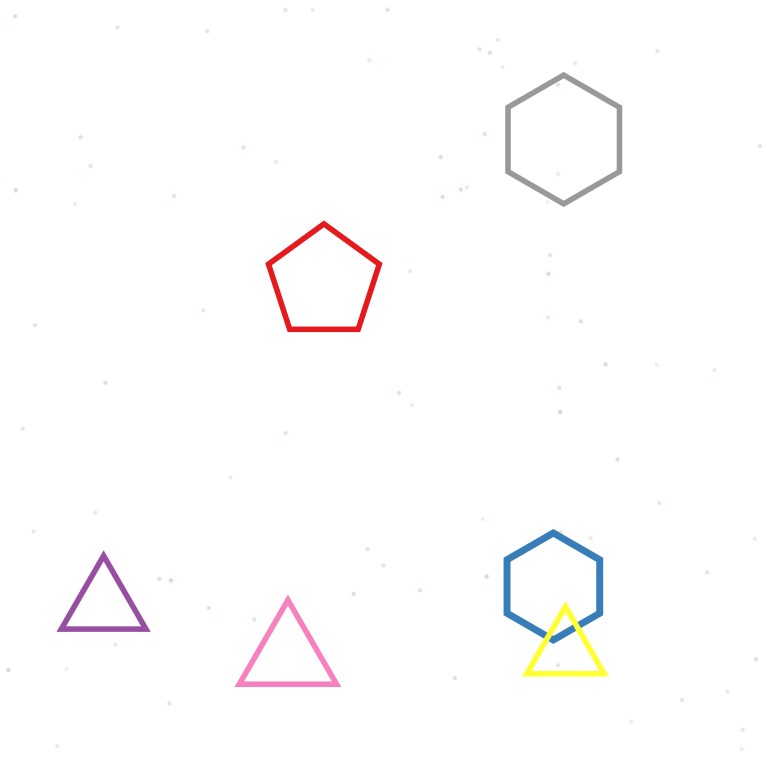[{"shape": "pentagon", "thickness": 2, "radius": 0.38, "center": [0.421, 0.634]}, {"shape": "hexagon", "thickness": 2.5, "radius": 0.35, "center": [0.719, 0.238]}, {"shape": "triangle", "thickness": 2, "radius": 0.32, "center": [0.135, 0.215]}, {"shape": "triangle", "thickness": 2, "radius": 0.29, "center": [0.734, 0.154]}, {"shape": "triangle", "thickness": 2, "radius": 0.36, "center": [0.374, 0.148]}, {"shape": "hexagon", "thickness": 2, "radius": 0.42, "center": [0.732, 0.819]}]